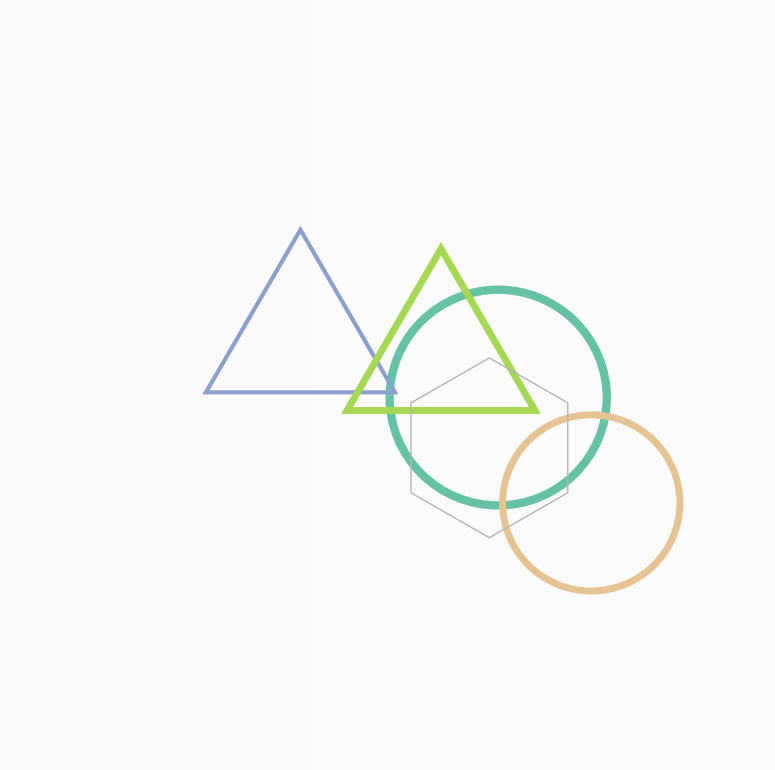[{"shape": "circle", "thickness": 3, "radius": 0.7, "center": [0.643, 0.484]}, {"shape": "triangle", "thickness": 1.5, "radius": 0.7, "center": [0.388, 0.561]}, {"shape": "triangle", "thickness": 2.5, "radius": 0.7, "center": [0.569, 0.537]}, {"shape": "circle", "thickness": 2.5, "radius": 0.57, "center": [0.763, 0.347]}, {"shape": "hexagon", "thickness": 0.5, "radius": 0.58, "center": [0.631, 0.418]}]